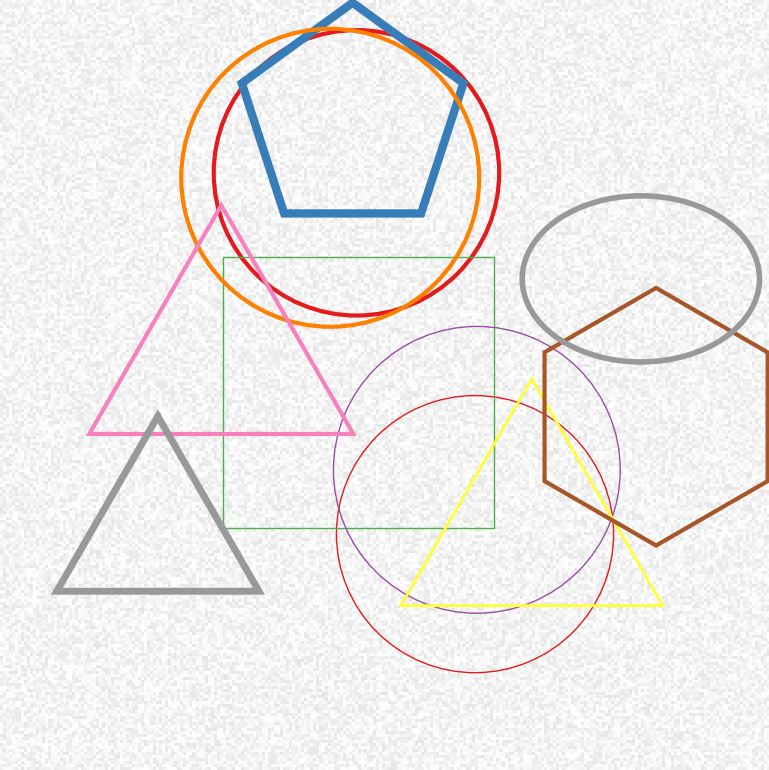[{"shape": "circle", "thickness": 1.5, "radius": 0.93, "center": [0.463, 0.776]}, {"shape": "circle", "thickness": 0.5, "radius": 0.9, "center": [0.617, 0.306]}, {"shape": "pentagon", "thickness": 3, "radius": 0.76, "center": [0.458, 0.845]}, {"shape": "square", "thickness": 0.5, "radius": 0.88, "center": [0.466, 0.49]}, {"shape": "circle", "thickness": 0.5, "radius": 0.93, "center": [0.619, 0.39]}, {"shape": "circle", "thickness": 1.5, "radius": 0.97, "center": [0.429, 0.769]}, {"shape": "triangle", "thickness": 1, "radius": 0.98, "center": [0.691, 0.312]}, {"shape": "hexagon", "thickness": 1.5, "radius": 0.84, "center": [0.852, 0.459]}, {"shape": "triangle", "thickness": 1.5, "radius": 0.99, "center": [0.287, 0.535]}, {"shape": "triangle", "thickness": 2.5, "radius": 0.76, "center": [0.205, 0.308]}, {"shape": "oval", "thickness": 2, "radius": 0.77, "center": [0.832, 0.638]}]